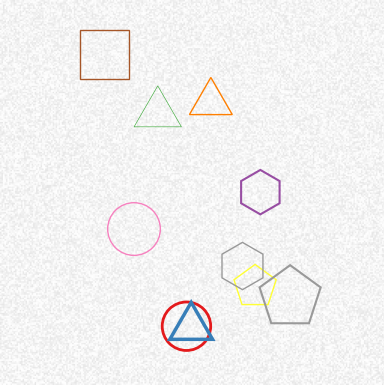[{"shape": "circle", "thickness": 2, "radius": 0.31, "center": [0.484, 0.153]}, {"shape": "triangle", "thickness": 2.5, "radius": 0.32, "center": [0.497, 0.151]}, {"shape": "triangle", "thickness": 0.5, "radius": 0.35, "center": [0.41, 0.706]}, {"shape": "hexagon", "thickness": 1.5, "radius": 0.29, "center": [0.676, 0.501]}, {"shape": "triangle", "thickness": 1, "radius": 0.32, "center": [0.548, 0.735]}, {"shape": "pentagon", "thickness": 1, "radius": 0.29, "center": [0.663, 0.255]}, {"shape": "square", "thickness": 1, "radius": 0.32, "center": [0.271, 0.857]}, {"shape": "circle", "thickness": 1, "radius": 0.34, "center": [0.348, 0.405]}, {"shape": "hexagon", "thickness": 1, "radius": 0.31, "center": [0.63, 0.309]}, {"shape": "pentagon", "thickness": 1.5, "radius": 0.42, "center": [0.754, 0.228]}]